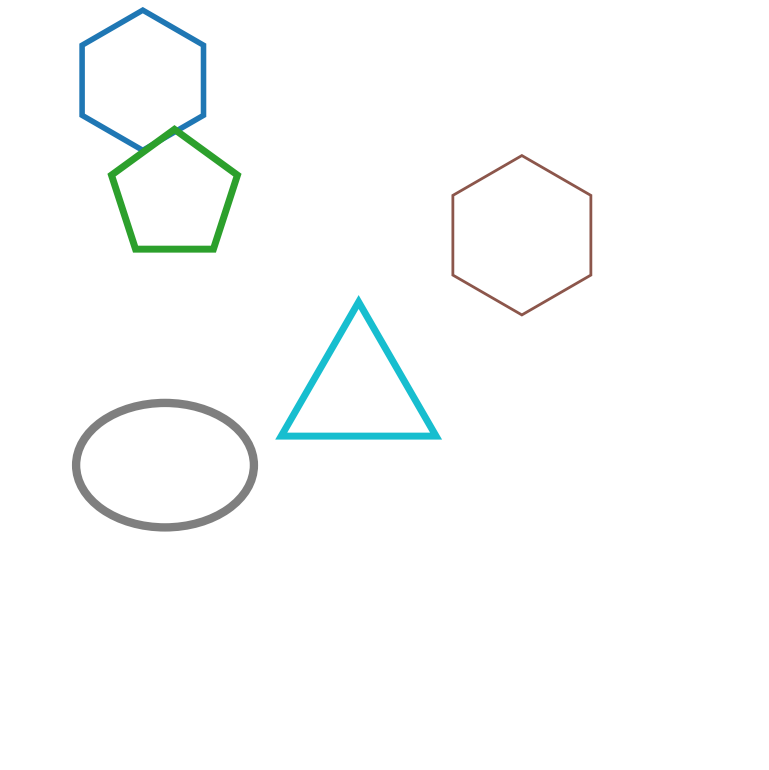[{"shape": "hexagon", "thickness": 2, "radius": 0.46, "center": [0.185, 0.896]}, {"shape": "pentagon", "thickness": 2.5, "radius": 0.43, "center": [0.227, 0.746]}, {"shape": "hexagon", "thickness": 1, "radius": 0.52, "center": [0.678, 0.694]}, {"shape": "oval", "thickness": 3, "radius": 0.58, "center": [0.214, 0.396]}, {"shape": "triangle", "thickness": 2.5, "radius": 0.58, "center": [0.466, 0.492]}]